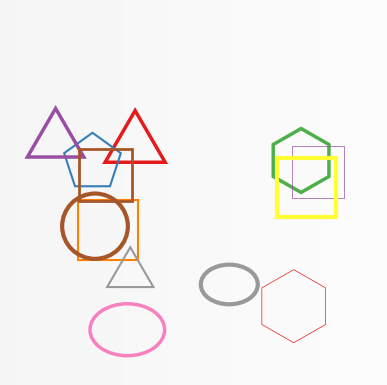[{"shape": "hexagon", "thickness": 0.5, "radius": 0.47, "center": [0.758, 0.205]}, {"shape": "triangle", "thickness": 2.5, "radius": 0.45, "center": [0.349, 0.623]}, {"shape": "pentagon", "thickness": 1.5, "radius": 0.38, "center": [0.239, 0.578]}, {"shape": "hexagon", "thickness": 2.5, "radius": 0.42, "center": [0.777, 0.583]}, {"shape": "square", "thickness": 0.5, "radius": 0.34, "center": [0.82, 0.554]}, {"shape": "triangle", "thickness": 2.5, "radius": 0.42, "center": [0.143, 0.634]}, {"shape": "square", "thickness": 1.5, "radius": 0.39, "center": [0.278, 0.402]}, {"shape": "square", "thickness": 3, "radius": 0.38, "center": [0.792, 0.513]}, {"shape": "circle", "thickness": 3, "radius": 0.42, "center": [0.245, 0.412]}, {"shape": "square", "thickness": 2, "radius": 0.34, "center": [0.272, 0.546]}, {"shape": "oval", "thickness": 2.5, "radius": 0.48, "center": [0.329, 0.144]}, {"shape": "oval", "thickness": 3, "radius": 0.37, "center": [0.592, 0.261]}, {"shape": "triangle", "thickness": 1.5, "radius": 0.34, "center": [0.336, 0.289]}]